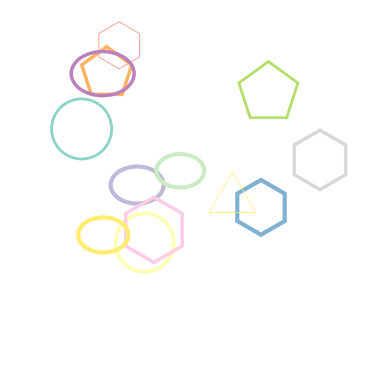[{"shape": "circle", "thickness": 2, "radius": 0.39, "center": [0.212, 0.665]}, {"shape": "circle", "thickness": 2.5, "radius": 0.38, "center": [0.376, 0.37]}, {"shape": "oval", "thickness": 3, "radius": 0.34, "center": [0.356, 0.519]}, {"shape": "hexagon", "thickness": 0.5, "radius": 0.3, "center": [0.31, 0.882]}, {"shape": "hexagon", "thickness": 3, "radius": 0.36, "center": [0.678, 0.461]}, {"shape": "pentagon", "thickness": 2.5, "radius": 0.34, "center": [0.277, 0.81]}, {"shape": "pentagon", "thickness": 2, "radius": 0.4, "center": [0.697, 0.759]}, {"shape": "hexagon", "thickness": 2.5, "radius": 0.42, "center": [0.4, 0.403]}, {"shape": "hexagon", "thickness": 2.5, "radius": 0.39, "center": [0.831, 0.585]}, {"shape": "oval", "thickness": 2.5, "radius": 0.41, "center": [0.267, 0.809]}, {"shape": "oval", "thickness": 3, "radius": 0.31, "center": [0.468, 0.556]}, {"shape": "triangle", "thickness": 0.5, "radius": 0.35, "center": [0.604, 0.483]}, {"shape": "oval", "thickness": 3, "radius": 0.33, "center": [0.268, 0.39]}]